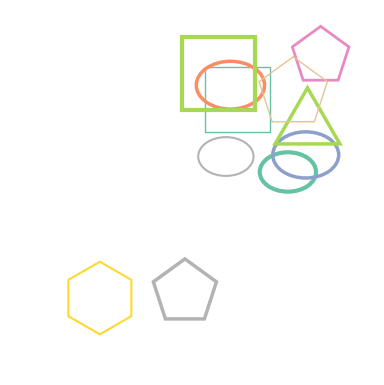[{"shape": "square", "thickness": 1, "radius": 0.42, "center": [0.616, 0.742]}, {"shape": "oval", "thickness": 3, "radius": 0.37, "center": [0.748, 0.553]}, {"shape": "oval", "thickness": 2.5, "radius": 0.44, "center": [0.599, 0.779]}, {"shape": "oval", "thickness": 2.5, "radius": 0.43, "center": [0.794, 0.598]}, {"shape": "pentagon", "thickness": 2, "radius": 0.39, "center": [0.833, 0.854]}, {"shape": "square", "thickness": 3, "radius": 0.48, "center": [0.567, 0.809]}, {"shape": "triangle", "thickness": 2.5, "radius": 0.49, "center": [0.799, 0.675]}, {"shape": "hexagon", "thickness": 1.5, "radius": 0.47, "center": [0.259, 0.226]}, {"shape": "pentagon", "thickness": 1, "radius": 0.47, "center": [0.762, 0.759]}, {"shape": "pentagon", "thickness": 2.5, "radius": 0.43, "center": [0.48, 0.241]}, {"shape": "oval", "thickness": 1.5, "radius": 0.36, "center": [0.587, 0.593]}]